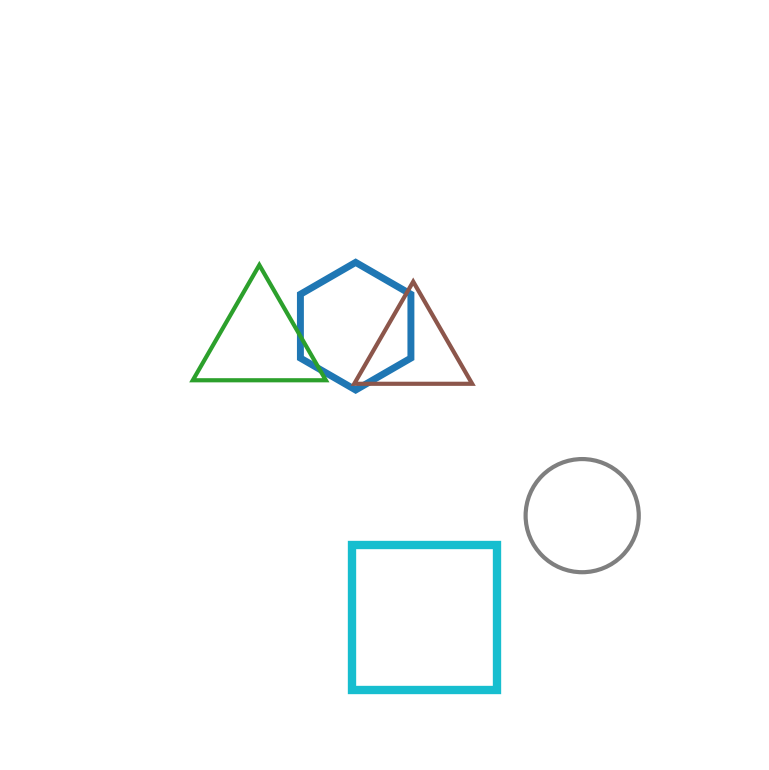[{"shape": "hexagon", "thickness": 2.5, "radius": 0.41, "center": [0.462, 0.576]}, {"shape": "triangle", "thickness": 1.5, "radius": 0.5, "center": [0.337, 0.556]}, {"shape": "triangle", "thickness": 1.5, "radius": 0.44, "center": [0.537, 0.546]}, {"shape": "circle", "thickness": 1.5, "radius": 0.37, "center": [0.756, 0.33]}, {"shape": "square", "thickness": 3, "radius": 0.47, "center": [0.552, 0.199]}]